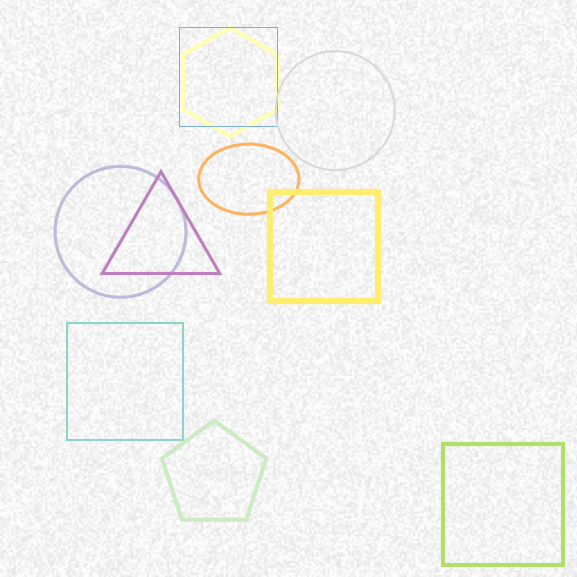[{"shape": "square", "thickness": 1, "radius": 0.5, "center": [0.217, 0.339]}, {"shape": "hexagon", "thickness": 2, "radius": 0.47, "center": [0.398, 0.857]}, {"shape": "circle", "thickness": 1.5, "radius": 0.57, "center": [0.209, 0.598]}, {"shape": "square", "thickness": 0.5, "radius": 0.43, "center": [0.395, 0.867]}, {"shape": "oval", "thickness": 1.5, "radius": 0.43, "center": [0.431, 0.689]}, {"shape": "square", "thickness": 2, "radius": 0.52, "center": [0.871, 0.125]}, {"shape": "circle", "thickness": 1, "radius": 0.51, "center": [0.581, 0.808]}, {"shape": "triangle", "thickness": 1.5, "radius": 0.59, "center": [0.279, 0.584]}, {"shape": "pentagon", "thickness": 2, "radius": 0.47, "center": [0.371, 0.176]}, {"shape": "square", "thickness": 3, "radius": 0.47, "center": [0.561, 0.573]}]